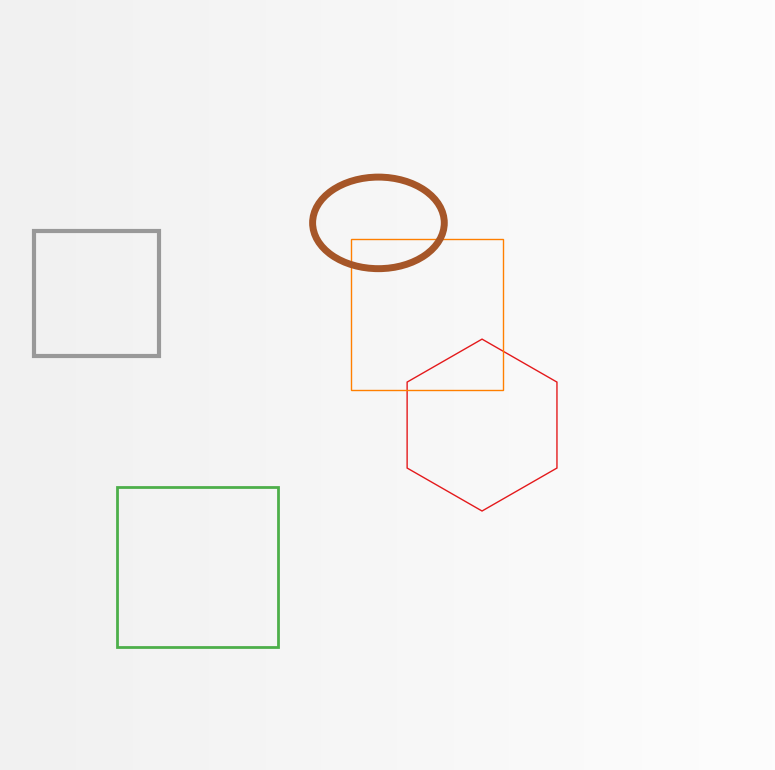[{"shape": "hexagon", "thickness": 0.5, "radius": 0.56, "center": [0.622, 0.448]}, {"shape": "square", "thickness": 1, "radius": 0.52, "center": [0.255, 0.264]}, {"shape": "square", "thickness": 0.5, "radius": 0.49, "center": [0.551, 0.591]}, {"shape": "oval", "thickness": 2.5, "radius": 0.42, "center": [0.488, 0.711]}, {"shape": "square", "thickness": 1.5, "radius": 0.4, "center": [0.124, 0.619]}]